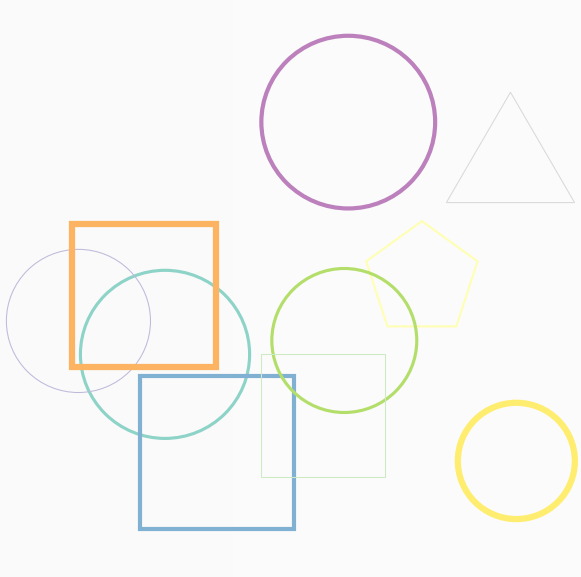[{"shape": "circle", "thickness": 1.5, "radius": 0.73, "center": [0.284, 0.386]}, {"shape": "pentagon", "thickness": 1, "radius": 0.5, "center": [0.726, 0.515]}, {"shape": "circle", "thickness": 0.5, "radius": 0.62, "center": [0.135, 0.443]}, {"shape": "square", "thickness": 2, "radius": 0.66, "center": [0.373, 0.216]}, {"shape": "square", "thickness": 3, "radius": 0.62, "center": [0.248, 0.488]}, {"shape": "circle", "thickness": 1.5, "radius": 0.62, "center": [0.592, 0.41]}, {"shape": "triangle", "thickness": 0.5, "radius": 0.64, "center": [0.878, 0.712]}, {"shape": "circle", "thickness": 2, "radius": 0.75, "center": [0.599, 0.788]}, {"shape": "square", "thickness": 0.5, "radius": 0.54, "center": [0.556, 0.28]}, {"shape": "circle", "thickness": 3, "radius": 0.5, "center": [0.888, 0.201]}]